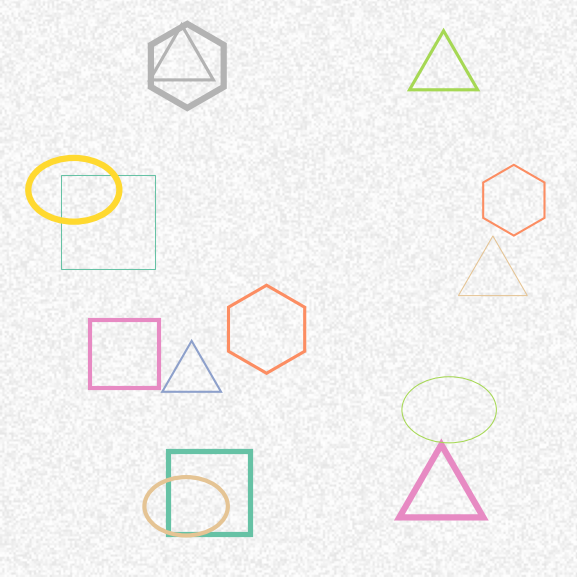[{"shape": "square", "thickness": 2.5, "radius": 0.36, "center": [0.362, 0.147]}, {"shape": "square", "thickness": 0.5, "radius": 0.41, "center": [0.187, 0.615]}, {"shape": "hexagon", "thickness": 1.5, "radius": 0.38, "center": [0.462, 0.429]}, {"shape": "hexagon", "thickness": 1, "radius": 0.31, "center": [0.89, 0.652]}, {"shape": "triangle", "thickness": 1, "radius": 0.29, "center": [0.332, 0.35]}, {"shape": "square", "thickness": 2, "radius": 0.3, "center": [0.215, 0.386]}, {"shape": "triangle", "thickness": 3, "radius": 0.42, "center": [0.764, 0.145]}, {"shape": "triangle", "thickness": 1.5, "radius": 0.34, "center": [0.768, 0.878]}, {"shape": "oval", "thickness": 0.5, "radius": 0.41, "center": [0.778, 0.29]}, {"shape": "oval", "thickness": 3, "radius": 0.39, "center": [0.128, 0.67]}, {"shape": "triangle", "thickness": 0.5, "radius": 0.34, "center": [0.853, 0.522]}, {"shape": "oval", "thickness": 2, "radius": 0.36, "center": [0.322, 0.122]}, {"shape": "triangle", "thickness": 1.5, "radius": 0.32, "center": [0.315, 0.892]}, {"shape": "hexagon", "thickness": 3, "radius": 0.36, "center": [0.324, 0.885]}]